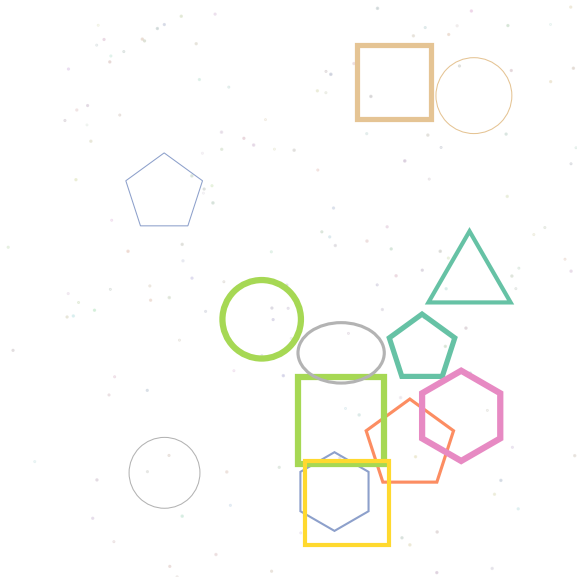[{"shape": "triangle", "thickness": 2, "radius": 0.41, "center": [0.813, 0.517]}, {"shape": "pentagon", "thickness": 2.5, "radius": 0.3, "center": [0.731, 0.396]}, {"shape": "pentagon", "thickness": 1.5, "radius": 0.4, "center": [0.71, 0.229]}, {"shape": "hexagon", "thickness": 1, "radius": 0.34, "center": [0.579, 0.148]}, {"shape": "pentagon", "thickness": 0.5, "radius": 0.35, "center": [0.284, 0.665]}, {"shape": "hexagon", "thickness": 3, "radius": 0.39, "center": [0.799, 0.279]}, {"shape": "circle", "thickness": 3, "radius": 0.34, "center": [0.453, 0.446]}, {"shape": "square", "thickness": 3, "radius": 0.37, "center": [0.591, 0.271]}, {"shape": "square", "thickness": 2, "radius": 0.36, "center": [0.601, 0.128]}, {"shape": "circle", "thickness": 0.5, "radius": 0.33, "center": [0.821, 0.834]}, {"shape": "square", "thickness": 2.5, "radius": 0.32, "center": [0.683, 0.857]}, {"shape": "circle", "thickness": 0.5, "radius": 0.31, "center": [0.285, 0.18]}, {"shape": "oval", "thickness": 1.5, "radius": 0.37, "center": [0.591, 0.388]}]